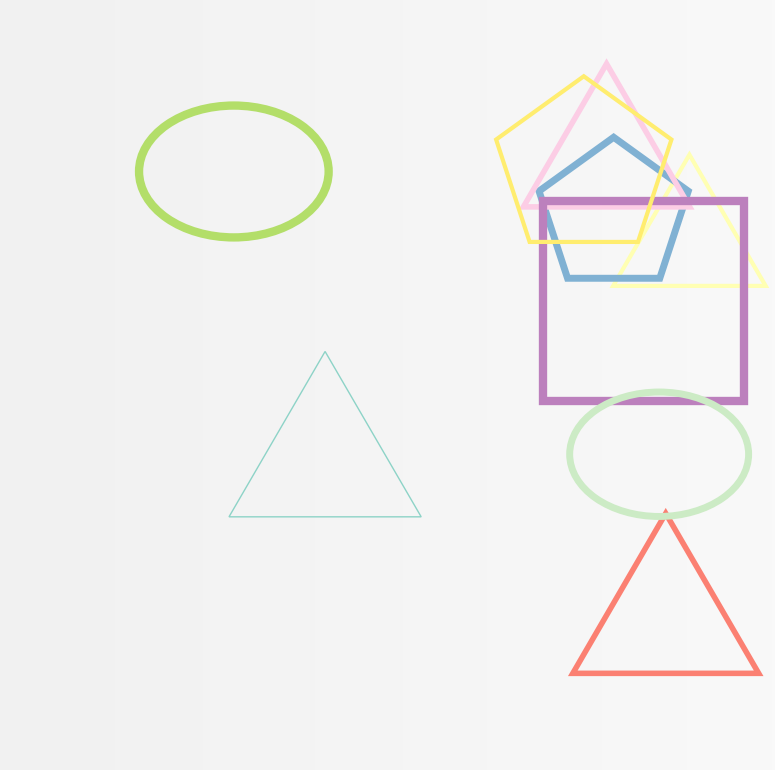[{"shape": "triangle", "thickness": 0.5, "radius": 0.72, "center": [0.419, 0.4]}, {"shape": "triangle", "thickness": 1.5, "radius": 0.57, "center": [0.89, 0.686]}, {"shape": "triangle", "thickness": 2, "radius": 0.69, "center": [0.859, 0.195]}, {"shape": "pentagon", "thickness": 2.5, "radius": 0.51, "center": [0.792, 0.721]}, {"shape": "oval", "thickness": 3, "radius": 0.61, "center": [0.302, 0.777]}, {"shape": "triangle", "thickness": 2, "radius": 0.62, "center": [0.783, 0.793]}, {"shape": "square", "thickness": 3, "radius": 0.65, "center": [0.831, 0.609]}, {"shape": "oval", "thickness": 2.5, "radius": 0.58, "center": [0.851, 0.41]}, {"shape": "pentagon", "thickness": 1.5, "radius": 0.59, "center": [0.753, 0.782]}]